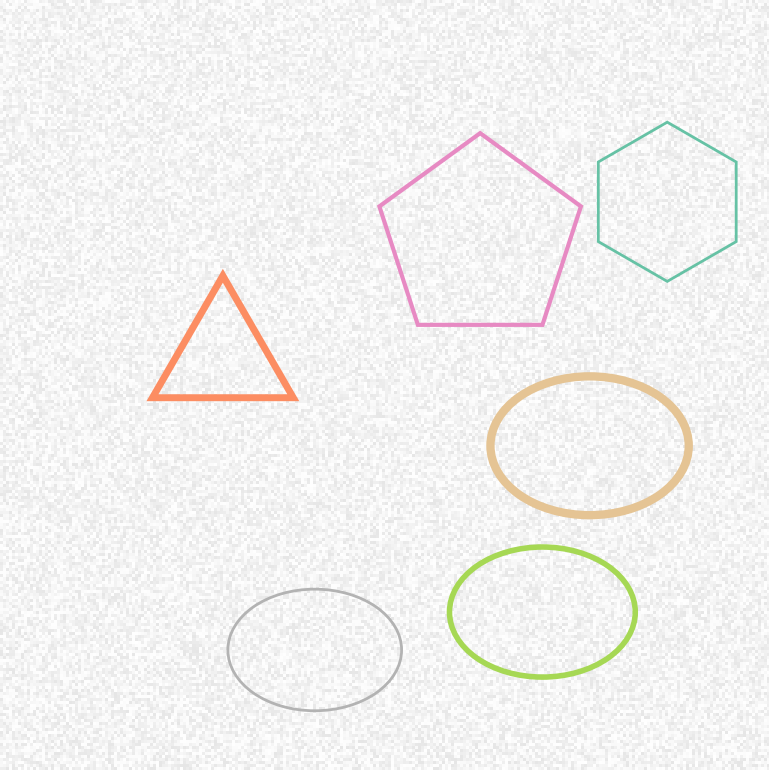[{"shape": "hexagon", "thickness": 1, "radius": 0.52, "center": [0.867, 0.738]}, {"shape": "triangle", "thickness": 2.5, "radius": 0.53, "center": [0.289, 0.536]}, {"shape": "pentagon", "thickness": 1.5, "radius": 0.69, "center": [0.624, 0.689]}, {"shape": "oval", "thickness": 2, "radius": 0.6, "center": [0.704, 0.205]}, {"shape": "oval", "thickness": 3, "radius": 0.64, "center": [0.766, 0.421]}, {"shape": "oval", "thickness": 1, "radius": 0.56, "center": [0.409, 0.156]}]